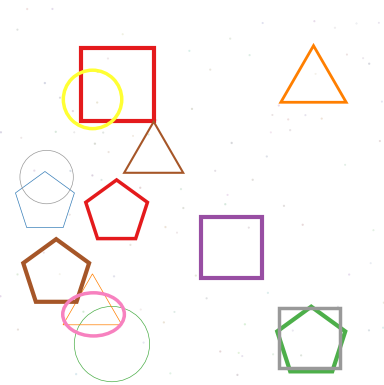[{"shape": "pentagon", "thickness": 2.5, "radius": 0.42, "center": [0.303, 0.448]}, {"shape": "square", "thickness": 3, "radius": 0.47, "center": [0.305, 0.781]}, {"shape": "pentagon", "thickness": 0.5, "radius": 0.4, "center": [0.117, 0.474]}, {"shape": "pentagon", "thickness": 3, "radius": 0.46, "center": [0.808, 0.111]}, {"shape": "circle", "thickness": 0.5, "radius": 0.49, "center": [0.291, 0.106]}, {"shape": "square", "thickness": 3, "radius": 0.39, "center": [0.601, 0.357]}, {"shape": "triangle", "thickness": 2, "radius": 0.49, "center": [0.814, 0.783]}, {"shape": "triangle", "thickness": 0.5, "radius": 0.44, "center": [0.24, 0.2]}, {"shape": "circle", "thickness": 2.5, "radius": 0.38, "center": [0.24, 0.742]}, {"shape": "triangle", "thickness": 1.5, "radius": 0.44, "center": [0.399, 0.595]}, {"shape": "pentagon", "thickness": 3, "radius": 0.45, "center": [0.146, 0.289]}, {"shape": "oval", "thickness": 2.5, "radius": 0.4, "center": [0.243, 0.183]}, {"shape": "circle", "thickness": 0.5, "radius": 0.35, "center": [0.121, 0.54]}, {"shape": "square", "thickness": 2.5, "radius": 0.4, "center": [0.804, 0.122]}]